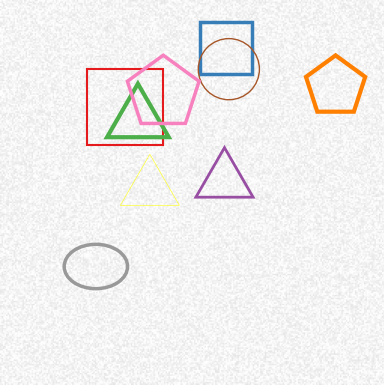[{"shape": "square", "thickness": 1.5, "radius": 0.49, "center": [0.325, 0.722]}, {"shape": "square", "thickness": 2.5, "radius": 0.34, "center": [0.586, 0.874]}, {"shape": "triangle", "thickness": 3, "radius": 0.46, "center": [0.358, 0.69]}, {"shape": "triangle", "thickness": 2, "radius": 0.43, "center": [0.583, 0.531]}, {"shape": "pentagon", "thickness": 3, "radius": 0.4, "center": [0.872, 0.775]}, {"shape": "triangle", "thickness": 0.5, "radius": 0.44, "center": [0.389, 0.511]}, {"shape": "circle", "thickness": 1, "radius": 0.4, "center": [0.594, 0.82]}, {"shape": "pentagon", "thickness": 2.5, "radius": 0.49, "center": [0.424, 0.759]}, {"shape": "oval", "thickness": 2.5, "radius": 0.41, "center": [0.249, 0.308]}]